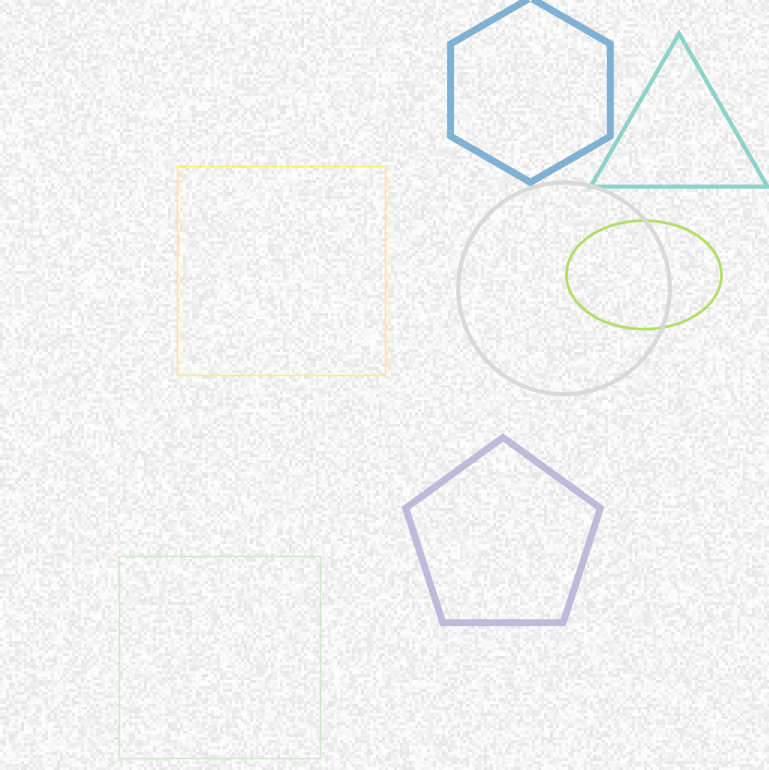[{"shape": "triangle", "thickness": 1.5, "radius": 0.66, "center": [0.882, 0.824]}, {"shape": "pentagon", "thickness": 2.5, "radius": 0.66, "center": [0.653, 0.299]}, {"shape": "hexagon", "thickness": 2.5, "radius": 0.6, "center": [0.689, 0.883]}, {"shape": "oval", "thickness": 1, "radius": 0.5, "center": [0.836, 0.643]}, {"shape": "circle", "thickness": 1.5, "radius": 0.69, "center": [0.733, 0.625]}, {"shape": "square", "thickness": 0.5, "radius": 0.66, "center": [0.285, 0.147]}, {"shape": "square", "thickness": 0.5, "radius": 0.68, "center": [0.365, 0.649]}]